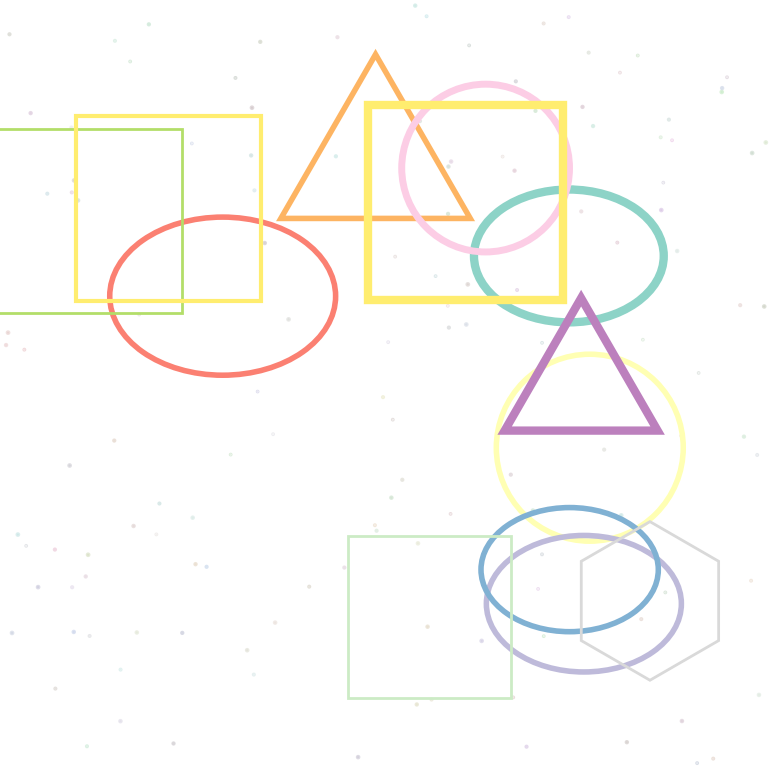[{"shape": "oval", "thickness": 3, "radius": 0.62, "center": [0.739, 0.668]}, {"shape": "circle", "thickness": 2, "radius": 0.61, "center": [0.766, 0.419]}, {"shape": "oval", "thickness": 2, "radius": 0.63, "center": [0.758, 0.216]}, {"shape": "oval", "thickness": 2, "radius": 0.73, "center": [0.289, 0.615]}, {"shape": "oval", "thickness": 2, "radius": 0.58, "center": [0.74, 0.26]}, {"shape": "triangle", "thickness": 2, "radius": 0.71, "center": [0.488, 0.787]}, {"shape": "square", "thickness": 1, "radius": 0.6, "center": [0.117, 0.713]}, {"shape": "circle", "thickness": 2.5, "radius": 0.54, "center": [0.631, 0.782]}, {"shape": "hexagon", "thickness": 1, "radius": 0.51, "center": [0.844, 0.22]}, {"shape": "triangle", "thickness": 3, "radius": 0.57, "center": [0.755, 0.498]}, {"shape": "square", "thickness": 1, "radius": 0.53, "center": [0.558, 0.199]}, {"shape": "square", "thickness": 1.5, "radius": 0.6, "center": [0.219, 0.729]}, {"shape": "square", "thickness": 3, "radius": 0.63, "center": [0.604, 0.737]}]